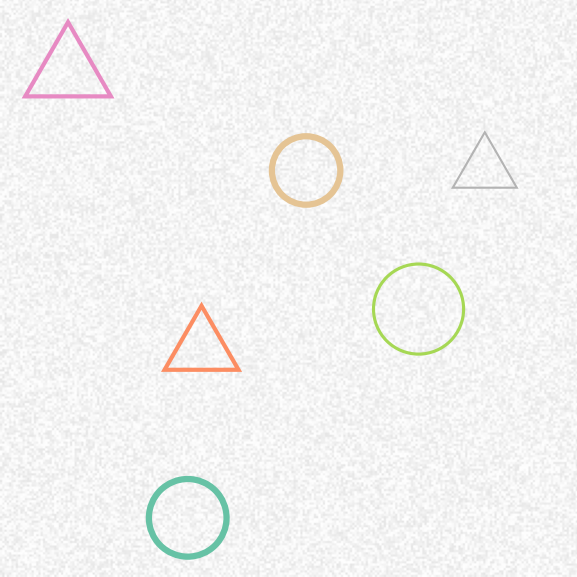[{"shape": "circle", "thickness": 3, "radius": 0.34, "center": [0.325, 0.102]}, {"shape": "triangle", "thickness": 2, "radius": 0.37, "center": [0.349, 0.396]}, {"shape": "triangle", "thickness": 2, "radius": 0.43, "center": [0.118, 0.875]}, {"shape": "circle", "thickness": 1.5, "radius": 0.39, "center": [0.725, 0.464]}, {"shape": "circle", "thickness": 3, "radius": 0.3, "center": [0.53, 0.704]}, {"shape": "triangle", "thickness": 1, "radius": 0.32, "center": [0.839, 0.706]}]